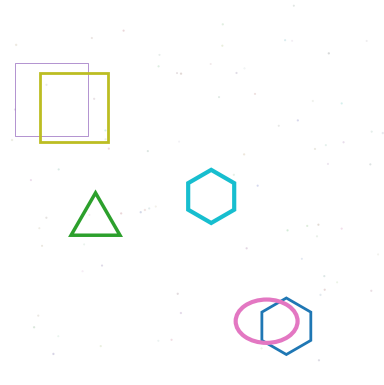[{"shape": "hexagon", "thickness": 2, "radius": 0.37, "center": [0.744, 0.153]}, {"shape": "triangle", "thickness": 2.5, "radius": 0.37, "center": [0.248, 0.426]}, {"shape": "square", "thickness": 0.5, "radius": 0.47, "center": [0.133, 0.742]}, {"shape": "oval", "thickness": 3, "radius": 0.4, "center": [0.693, 0.166]}, {"shape": "square", "thickness": 2, "radius": 0.45, "center": [0.193, 0.72]}, {"shape": "hexagon", "thickness": 3, "radius": 0.35, "center": [0.549, 0.49]}]